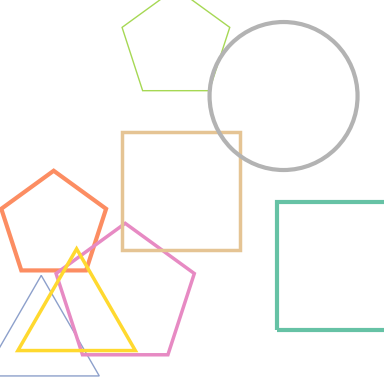[{"shape": "square", "thickness": 3, "radius": 0.83, "center": [0.886, 0.309]}, {"shape": "pentagon", "thickness": 3, "radius": 0.72, "center": [0.139, 0.413]}, {"shape": "triangle", "thickness": 1, "radius": 0.87, "center": [0.107, 0.111]}, {"shape": "pentagon", "thickness": 2.5, "radius": 0.94, "center": [0.325, 0.231]}, {"shape": "pentagon", "thickness": 1, "radius": 0.74, "center": [0.457, 0.883]}, {"shape": "triangle", "thickness": 2.5, "radius": 0.88, "center": [0.199, 0.178]}, {"shape": "square", "thickness": 2.5, "radius": 0.77, "center": [0.471, 0.504]}, {"shape": "circle", "thickness": 3, "radius": 0.96, "center": [0.736, 0.751]}]